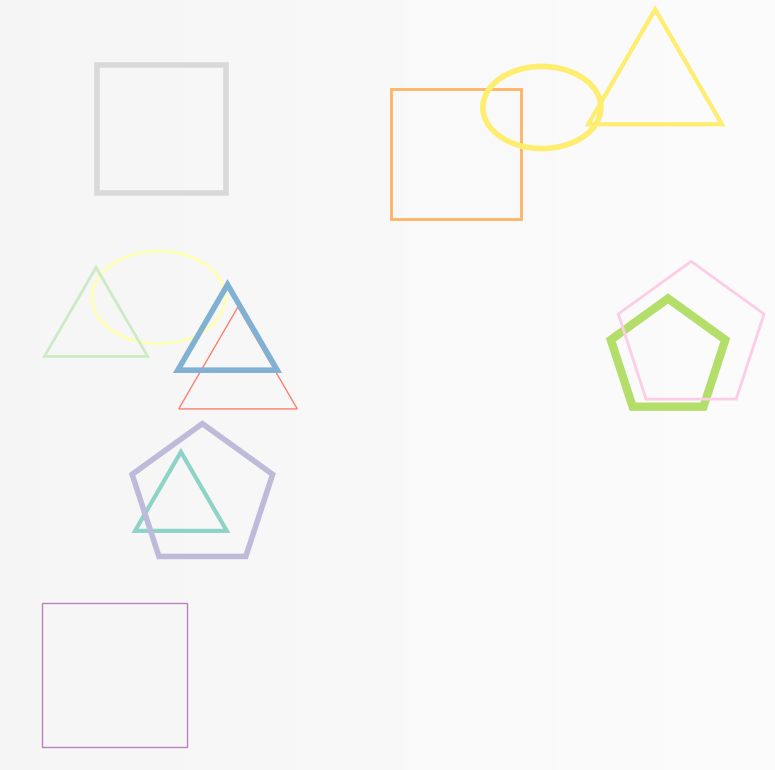[{"shape": "triangle", "thickness": 1.5, "radius": 0.34, "center": [0.233, 0.345]}, {"shape": "oval", "thickness": 1, "radius": 0.43, "center": [0.205, 0.614]}, {"shape": "pentagon", "thickness": 2, "radius": 0.48, "center": [0.261, 0.354]}, {"shape": "triangle", "thickness": 0.5, "radius": 0.44, "center": [0.307, 0.513]}, {"shape": "triangle", "thickness": 2, "radius": 0.37, "center": [0.294, 0.556]}, {"shape": "square", "thickness": 1, "radius": 0.42, "center": [0.589, 0.8]}, {"shape": "pentagon", "thickness": 3, "radius": 0.39, "center": [0.862, 0.535]}, {"shape": "pentagon", "thickness": 1, "radius": 0.49, "center": [0.892, 0.562]}, {"shape": "square", "thickness": 2, "radius": 0.42, "center": [0.209, 0.832]}, {"shape": "square", "thickness": 0.5, "radius": 0.47, "center": [0.148, 0.124]}, {"shape": "triangle", "thickness": 1, "radius": 0.39, "center": [0.124, 0.576]}, {"shape": "oval", "thickness": 2, "radius": 0.38, "center": [0.699, 0.86]}, {"shape": "triangle", "thickness": 1.5, "radius": 0.5, "center": [0.845, 0.888]}]